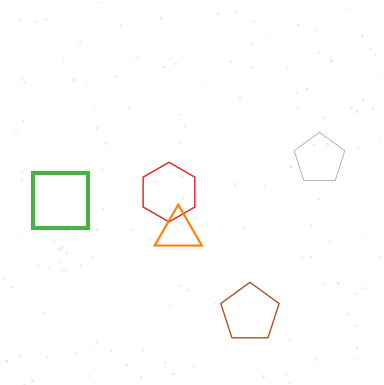[{"shape": "hexagon", "thickness": 1, "radius": 0.39, "center": [0.439, 0.501]}, {"shape": "square", "thickness": 3, "radius": 0.36, "center": [0.158, 0.479]}, {"shape": "triangle", "thickness": 1.5, "radius": 0.35, "center": [0.463, 0.398]}, {"shape": "pentagon", "thickness": 1, "radius": 0.4, "center": [0.649, 0.187]}, {"shape": "pentagon", "thickness": 0.5, "radius": 0.35, "center": [0.83, 0.587]}]